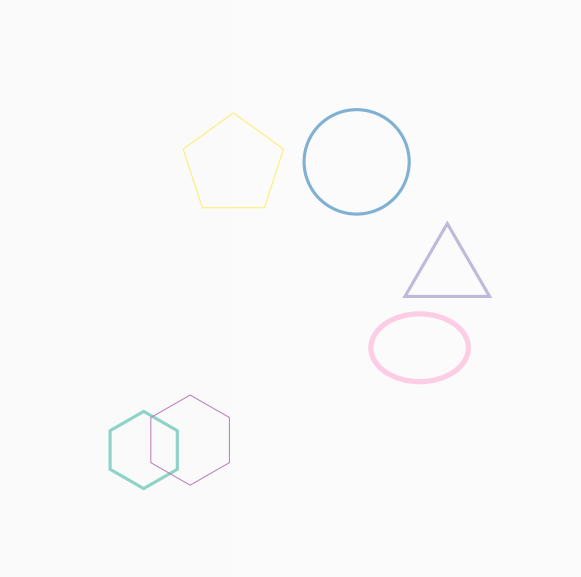[{"shape": "hexagon", "thickness": 1.5, "radius": 0.33, "center": [0.247, 0.22]}, {"shape": "triangle", "thickness": 1.5, "radius": 0.42, "center": [0.77, 0.528]}, {"shape": "circle", "thickness": 1.5, "radius": 0.45, "center": [0.614, 0.719]}, {"shape": "oval", "thickness": 2.5, "radius": 0.42, "center": [0.722, 0.397]}, {"shape": "hexagon", "thickness": 0.5, "radius": 0.39, "center": [0.327, 0.237]}, {"shape": "pentagon", "thickness": 0.5, "radius": 0.45, "center": [0.401, 0.713]}]